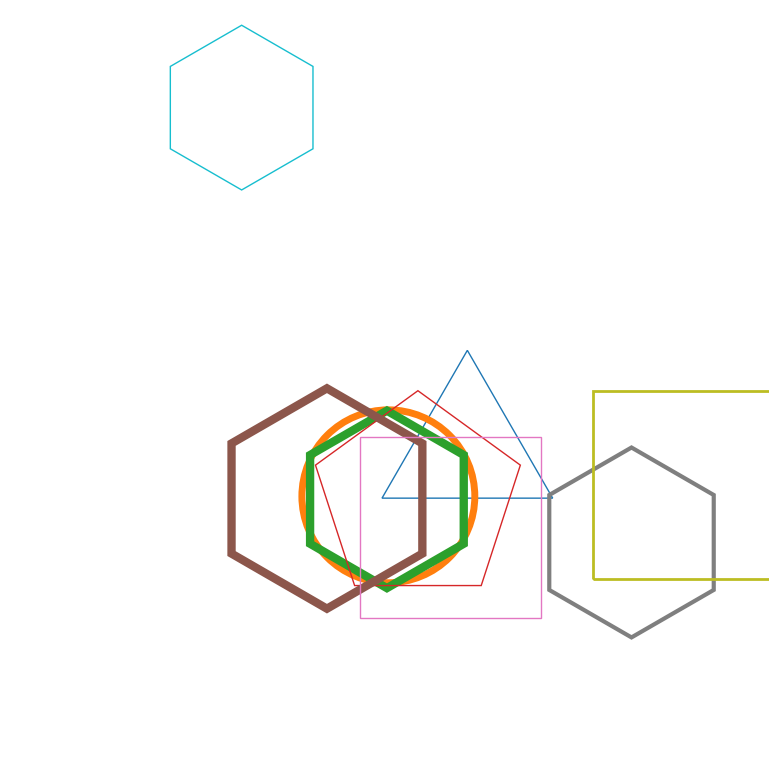[{"shape": "triangle", "thickness": 0.5, "radius": 0.64, "center": [0.607, 0.417]}, {"shape": "circle", "thickness": 2.5, "radius": 0.56, "center": [0.504, 0.355]}, {"shape": "hexagon", "thickness": 3, "radius": 0.58, "center": [0.502, 0.351]}, {"shape": "pentagon", "thickness": 0.5, "radius": 0.7, "center": [0.543, 0.353]}, {"shape": "hexagon", "thickness": 3, "radius": 0.72, "center": [0.425, 0.353]}, {"shape": "square", "thickness": 0.5, "radius": 0.59, "center": [0.585, 0.315]}, {"shape": "hexagon", "thickness": 1.5, "radius": 0.62, "center": [0.82, 0.295]}, {"shape": "square", "thickness": 1, "radius": 0.61, "center": [0.892, 0.37]}, {"shape": "hexagon", "thickness": 0.5, "radius": 0.53, "center": [0.314, 0.86]}]